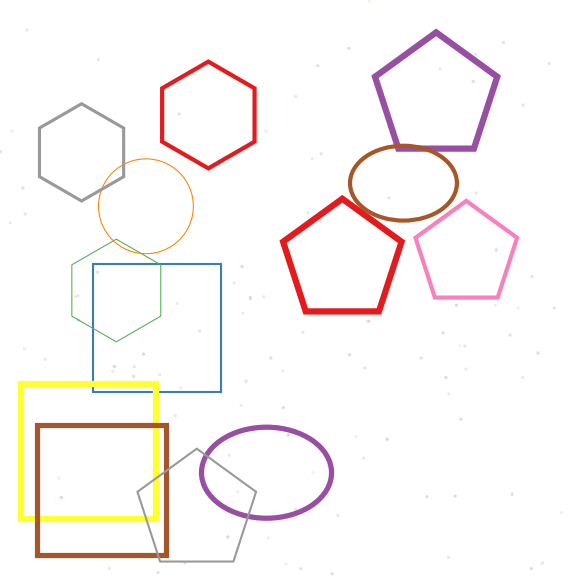[{"shape": "pentagon", "thickness": 3, "radius": 0.54, "center": [0.593, 0.547]}, {"shape": "hexagon", "thickness": 2, "radius": 0.46, "center": [0.361, 0.8]}, {"shape": "square", "thickness": 1, "radius": 0.55, "center": [0.272, 0.431]}, {"shape": "hexagon", "thickness": 0.5, "radius": 0.44, "center": [0.201, 0.496]}, {"shape": "oval", "thickness": 2.5, "radius": 0.56, "center": [0.462, 0.181]}, {"shape": "pentagon", "thickness": 3, "radius": 0.56, "center": [0.755, 0.832]}, {"shape": "circle", "thickness": 0.5, "radius": 0.41, "center": [0.253, 0.642]}, {"shape": "square", "thickness": 3, "radius": 0.58, "center": [0.154, 0.218]}, {"shape": "oval", "thickness": 2, "radius": 0.46, "center": [0.699, 0.682]}, {"shape": "square", "thickness": 2.5, "radius": 0.56, "center": [0.176, 0.151]}, {"shape": "pentagon", "thickness": 2, "radius": 0.46, "center": [0.807, 0.559]}, {"shape": "hexagon", "thickness": 1.5, "radius": 0.42, "center": [0.141, 0.735]}, {"shape": "pentagon", "thickness": 1, "radius": 0.54, "center": [0.341, 0.114]}]